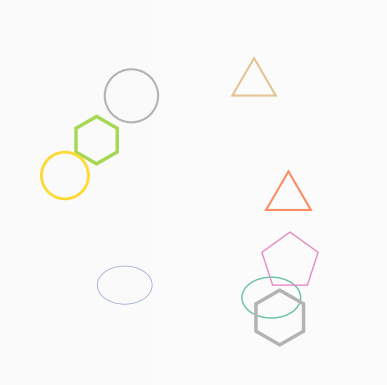[{"shape": "oval", "thickness": 1, "radius": 0.38, "center": [0.7, 0.227]}, {"shape": "triangle", "thickness": 1.5, "radius": 0.33, "center": [0.744, 0.488]}, {"shape": "oval", "thickness": 0.5, "radius": 0.35, "center": [0.322, 0.259]}, {"shape": "pentagon", "thickness": 1, "radius": 0.38, "center": [0.748, 0.321]}, {"shape": "hexagon", "thickness": 2.5, "radius": 0.31, "center": [0.249, 0.636]}, {"shape": "circle", "thickness": 2, "radius": 0.3, "center": [0.168, 0.544]}, {"shape": "triangle", "thickness": 1.5, "radius": 0.32, "center": [0.656, 0.784]}, {"shape": "hexagon", "thickness": 2.5, "radius": 0.35, "center": [0.722, 0.175]}, {"shape": "circle", "thickness": 1.5, "radius": 0.34, "center": [0.339, 0.751]}]